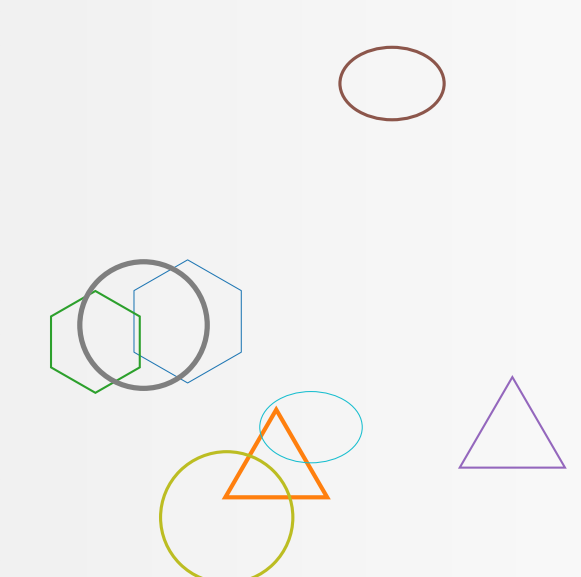[{"shape": "hexagon", "thickness": 0.5, "radius": 0.53, "center": [0.323, 0.443]}, {"shape": "triangle", "thickness": 2, "radius": 0.51, "center": [0.475, 0.189]}, {"shape": "hexagon", "thickness": 1, "radius": 0.44, "center": [0.164, 0.407]}, {"shape": "triangle", "thickness": 1, "radius": 0.52, "center": [0.881, 0.242]}, {"shape": "oval", "thickness": 1.5, "radius": 0.45, "center": [0.674, 0.854]}, {"shape": "circle", "thickness": 2.5, "radius": 0.55, "center": [0.247, 0.436]}, {"shape": "circle", "thickness": 1.5, "radius": 0.57, "center": [0.39, 0.103]}, {"shape": "oval", "thickness": 0.5, "radius": 0.44, "center": [0.535, 0.259]}]